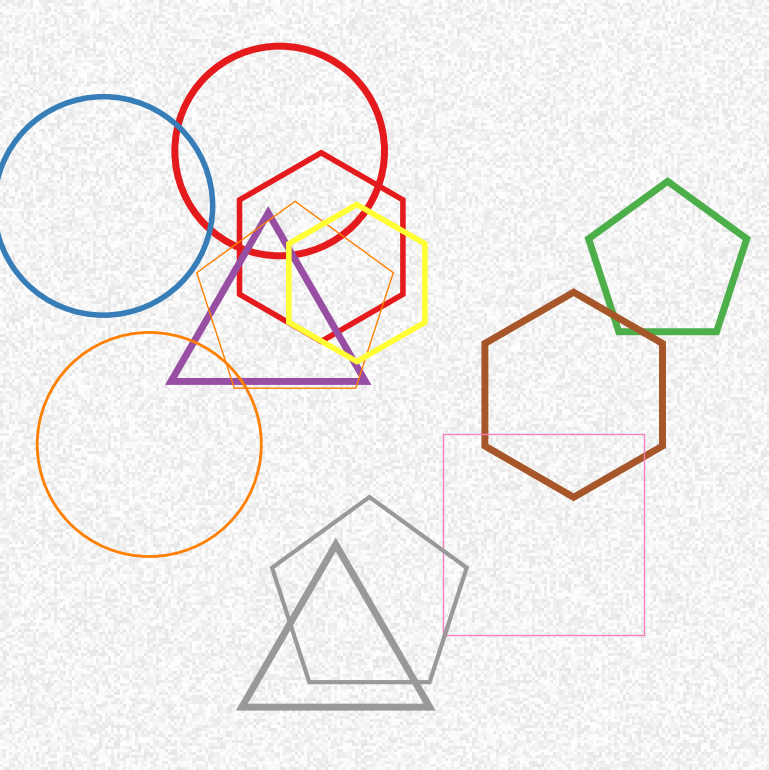[{"shape": "circle", "thickness": 2.5, "radius": 0.68, "center": [0.363, 0.804]}, {"shape": "hexagon", "thickness": 2, "radius": 0.61, "center": [0.417, 0.679]}, {"shape": "circle", "thickness": 2, "radius": 0.71, "center": [0.134, 0.733]}, {"shape": "pentagon", "thickness": 2.5, "radius": 0.54, "center": [0.867, 0.657]}, {"shape": "triangle", "thickness": 2.5, "radius": 0.73, "center": [0.348, 0.578]}, {"shape": "pentagon", "thickness": 0.5, "radius": 0.67, "center": [0.383, 0.604]}, {"shape": "circle", "thickness": 1, "radius": 0.73, "center": [0.194, 0.423]}, {"shape": "hexagon", "thickness": 2, "radius": 0.51, "center": [0.463, 0.632]}, {"shape": "hexagon", "thickness": 2.5, "radius": 0.67, "center": [0.745, 0.487]}, {"shape": "square", "thickness": 0.5, "radius": 0.65, "center": [0.706, 0.306]}, {"shape": "triangle", "thickness": 2.5, "radius": 0.7, "center": [0.436, 0.152]}, {"shape": "pentagon", "thickness": 1.5, "radius": 0.66, "center": [0.48, 0.222]}]